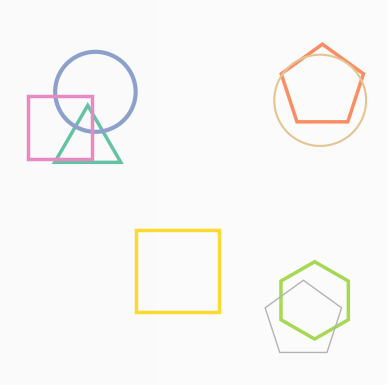[{"shape": "triangle", "thickness": 2.5, "radius": 0.49, "center": [0.226, 0.628]}, {"shape": "pentagon", "thickness": 2.5, "radius": 0.56, "center": [0.832, 0.774]}, {"shape": "circle", "thickness": 3, "radius": 0.52, "center": [0.246, 0.762]}, {"shape": "square", "thickness": 2.5, "radius": 0.41, "center": [0.155, 0.668]}, {"shape": "hexagon", "thickness": 2.5, "radius": 0.5, "center": [0.812, 0.22]}, {"shape": "square", "thickness": 2.5, "radius": 0.53, "center": [0.458, 0.297]}, {"shape": "circle", "thickness": 1.5, "radius": 0.59, "center": [0.826, 0.739]}, {"shape": "pentagon", "thickness": 1, "radius": 0.52, "center": [0.783, 0.168]}]